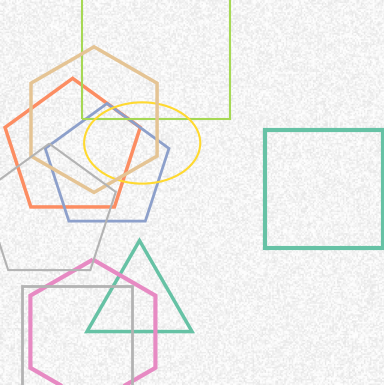[{"shape": "square", "thickness": 3, "radius": 0.77, "center": [0.842, 0.509]}, {"shape": "triangle", "thickness": 2.5, "radius": 0.79, "center": [0.362, 0.218]}, {"shape": "pentagon", "thickness": 2.5, "radius": 0.92, "center": [0.189, 0.612]}, {"shape": "pentagon", "thickness": 2, "radius": 0.84, "center": [0.278, 0.562]}, {"shape": "hexagon", "thickness": 3, "radius": 0.94, "center": [0.241, 0.138]}, {"shape": "square", "thickness": 1.5, "radius": 0.96, "center": [0.405, 0.882]}, {"shape": "oval", "thickness": 1.5, "radius": 0.75, "center": [0.369, 0.629]}, {"shape": "hexagon", "thickness": 2.5, "radius": 0.95, "center": [0.244, 0.689]}, {"shape": "pentagon", "thickness": 1.5, "radius": 0.91, "center": [0.128, 0.445]}, {"shape": "square", "thickness": 2, "radius": 0.72, "center": [0.2, 0.115]}]